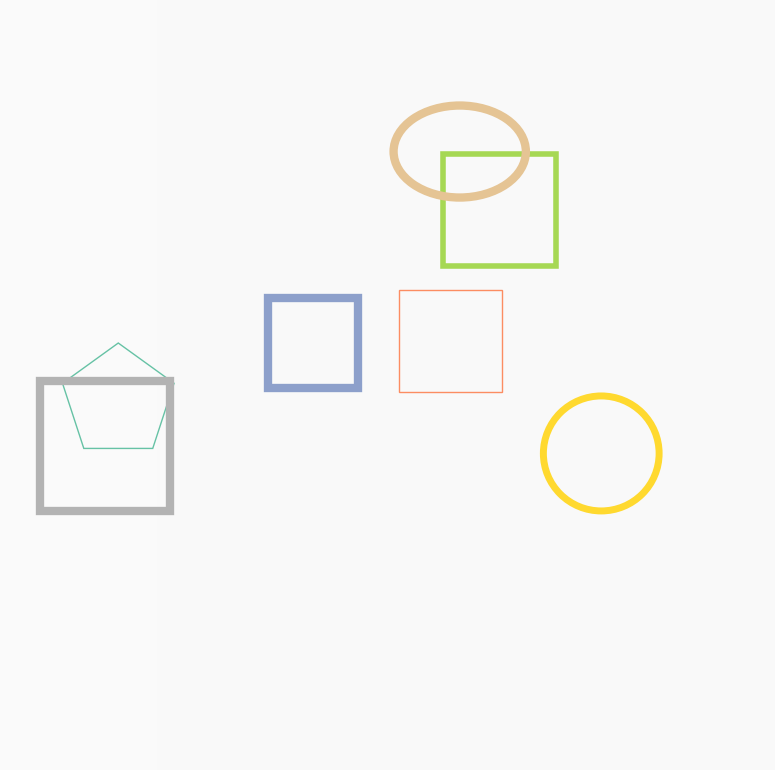[{"shape": "pentagon", "thickness": 0.5, "radius": 0.38, "center": [0.153, 0.479]}, {"shape": "square", "thickness": 0.5, "radius": 0.33, "center": [0.581, 0.558]}, {"shape": "square", "thickness": 3, "radius": 0.29, "center": [0.404, 0.554]}, {"shape": "square", "thickness": 2, "radius": 0.36, "center": [0.645, 0.727]}, {"shape": "circle", "thickness": 2.5, "radius": 0.37, "center": [0.776, 0.411]}, {"shape": "oval", "thickness": 3, "radius": 0.43, "center": [0.593, 0.803]}, {"shape": "square", "thickness": 3, "radius": 0.42, "center": [0.136, 0.421]}]